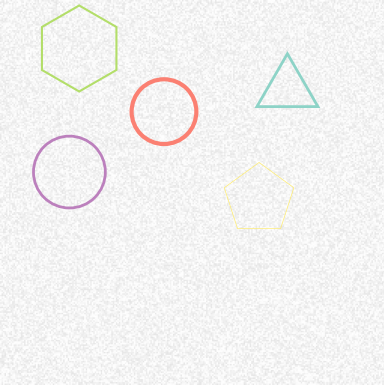[{"shape": "triangle", "thickness": 2, "radius": 0.46, "center": [0.747, 0.769]}, {"shape": "circle", "thickness": 3, "radius": 0.42, "center": [0.426, 0.71]}, {"shape": "hexagon", "thickness": 1.5, "radius": 0.56, "center": [0.206, 0.874]}, {"shape": "circle", "thickness": 2, "radius": 0.47, "center": [0.18, 0.553]}, {"shape": "pentagon", "thickness": 0.5, "radius": 0.48, "center": [0.673, 0.483]}]